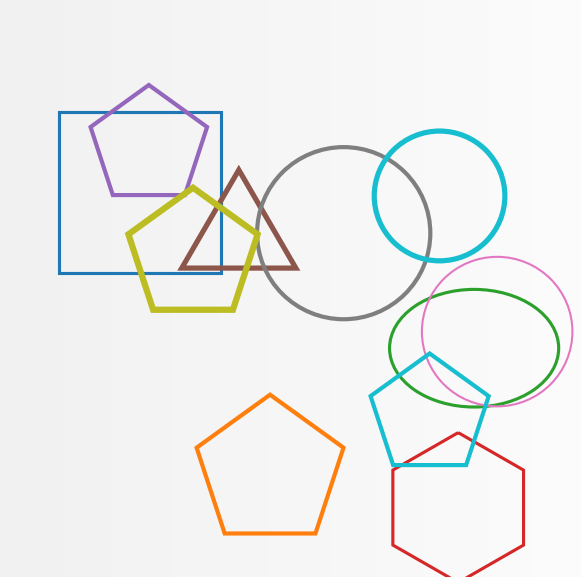[{"shape": "square", "thickness": 1.5, "radius": 0.69, "center": [0.241, 0.666]}, {"shape": "pentagon", "thickness": 2, "radius": 0.66, "center": [0.465, 0.183]}, {"shape": "oval", "thickness": 1.5, "radius": 0.73, "center": [0.816, 0.396]}, {"shape": "hexagon", "thickness": 1.5, "radius": 0.65, "center": [0.788, 0.12]}, {"shape": "pentagon", "thickness": 2, "radius": 0.53, "center": [0.256, 0.747]}, {"shape": "triangle", "thickness": 2.5, "radius": 0.57, "center": [0.411, 0.592]}, {"shape": "circle", "thickness": 1, "radius": 0.65, "center": [0.855, 0.425]}, {"shape": "circle", "thickness": 2, "radius": 0.75, "center": [0.591, 0.595]}, {"shape": "pentagon", "thickness": 3, "radius": 0.58, "center": [0.332, 0.557]}, {"shape": "circle", "thickness": 2.5, "radius": 0.56, "center": [0.756, 0.66]}, {"shape": "pentagon", "thickness": 2, "radius": 0.53, "center": [0.739, 0.28]}]